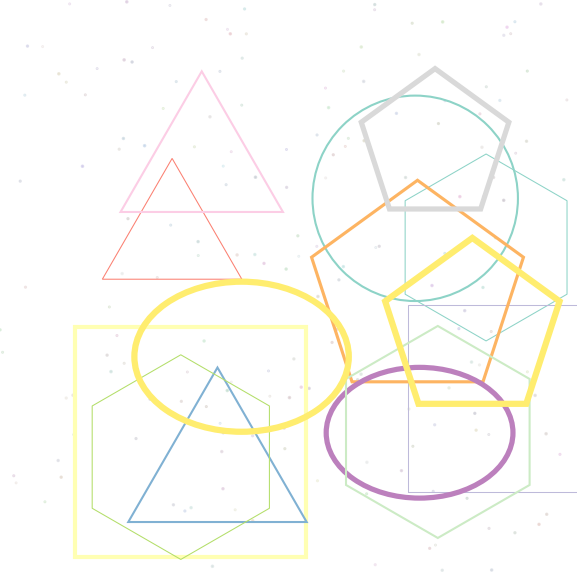[{"shape": "circle", "thickness": 1, "radius": 0.89, "center": [0.719, 0.656]}, {"shape": "hexagon", "thickness": 0.5, "radius": 0.81, "center": [0.842, 0.571]}, {"shape": "square", "thickness": 2, "radius": 1.0, "center": [0.33, 0.234]}, {"shape": "square", "thickness": 0.5, "radius": 0.81, "center": [0.869, 0.309]}, {"shape": "triangle", "thickness": 0.5, "radius": 0.7, "center": [0.298, 0.585]}, {"shape": "triangle", "thickness": 1, "radius": 0.89, "center": [0.377, 0.184]}, {"shape": "pentagon", "thickness": 1.5, "radius": 0.96, "center": [0.723, 0.494]}, {"shape": "hexagon", "thickness": 0.5, "radius": 0.89, "center": [0.313, 0.208]}, {"shape": "triangle", "thickness": 1, "radius": 0.81, "center": [0.349, 0.713]}, {"shape": "pentagon", "thickness": 2.5, "radius": 0.67, "center": [0.753, 0.746]}, {"shape": "oval", "thickness": 2.5, "radius": 0.81, "center": [0.727, 0.25]}, {"shape": "hexagon", "thickness": 1, "radius": 0.92, "center": [0.758, 0.251]}, {"shape": "pentagon", "thickness": 3, "radius": 0.79, "center": [0.818, 0.428]}, {"shape": "oval", "thickness": 3, "radius": 0.93, "center": [0.418, 0.381]}]